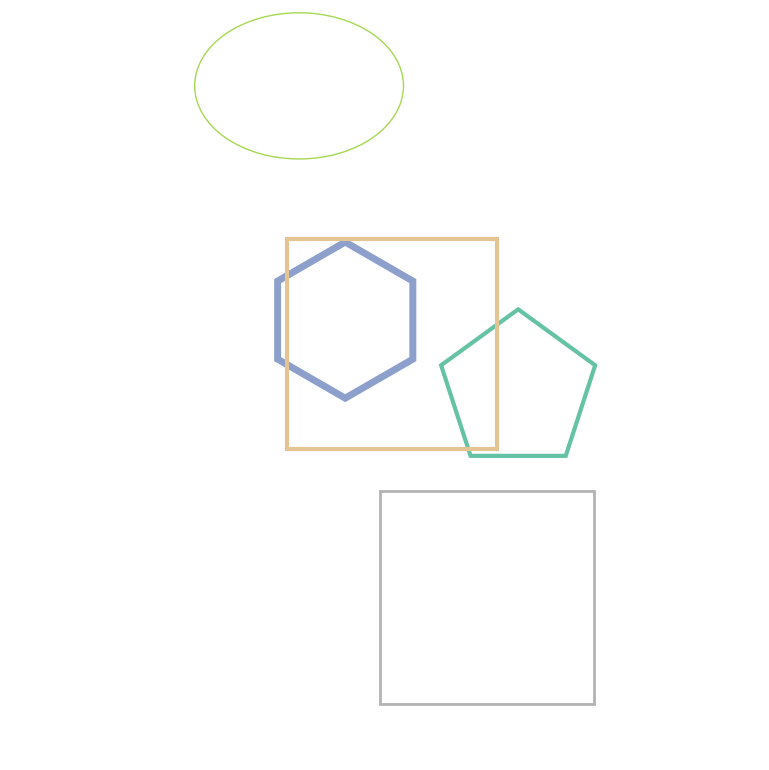[{"shape": "pentagon", "thickness": 1.5, "radius": 0.53, "center": [0.673, 0.493]}, {"shape": "hexagon", "thickness": 2.5, "radius": 0.51, "center": [0.448, 0.584]}, {"shape": "oval", "thickness": 0.5, "radius": 0.68, "center": [0.388, 0.888]}, {"shape": "square", "thickness": 1.5, "radius": 0.68, "center": [0.509, 0.553]}, {"shape": "square", "thickness": 1, "radius": 0.69, "center": [0.633, 0.224]}]